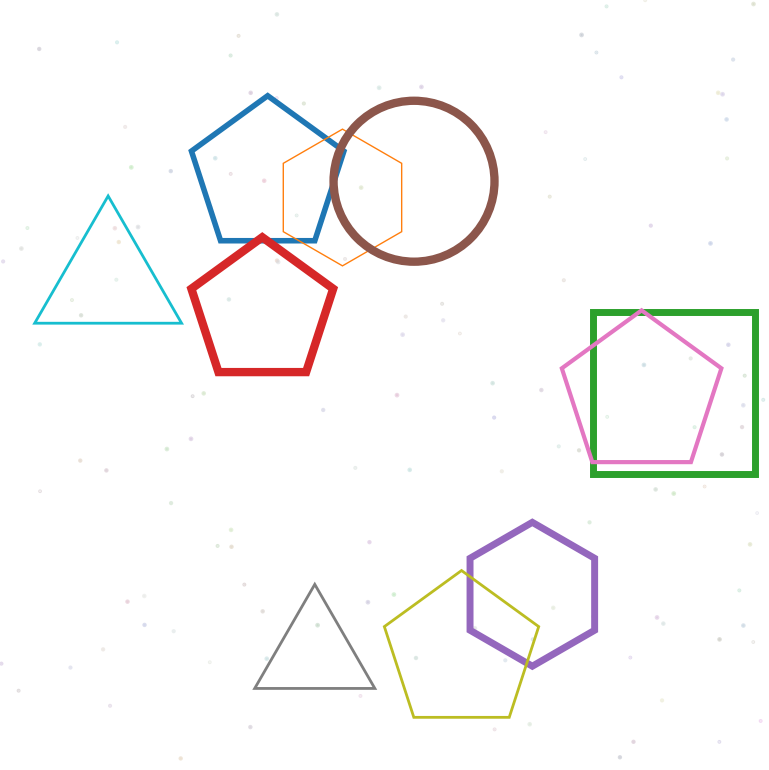[{"shape": "pentagon", "thickness": 2, "radius": 0.52, "center": [0.348, 0.772]}, {"shape": "hexagon", "thickness": 0.5, "radius": 0.44, "center": [0.445, 0.744]}, {"shape": "square", "thickness": 2.5, "radius": 0.53, "center": [0.876, 0.49]}, {"shape": "pentagon", "thickness": 3, "radius": 0.48, "center": [0.341, 0.595]}, {"shape": "hexagon", "thickness": 2.5, "radius": 0.47, "center": [0.691, 0.228]}, {"shape": "circle", "thickness": 3, "radius": 0.52, "center": [0.538, 0.765]}, {"shape": "pentagon", "thickness": 1.5, "radius": 0.54, "center": [0.833, 0.488]}, {"shape": "triangle", "thickness": 1, "radius": 0.45, "center": [0.409, 0.151]}, {"shape": "pentagon", "thickness": 1, "radius": 0.53, "center": [0.599, 0.154]}, {"shape": "triangle", "thickness": 1, "radius": 0.55, "center": [0.14, 0.635]}]